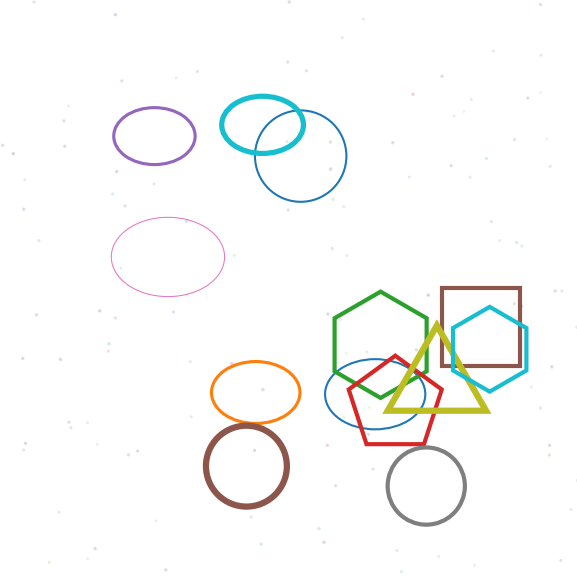[{"shape": "oval", "thickness": 1, "radius": 0.43, "center": [0.65, 0.316]}, {"shape": "circle", "thickness": 1, "radius": 0.4, "center": [0.521, 0.729]}, {"shape": "oval", "thickness": 1.5, "radius": 0.38, "center": [0.443, 0.319]}, {"shape": "hexagon", "thickness": 2, "radius": 0.46, "center": [0.659, 0.402]}, {"shape": "pentagon", "thickness": 2, "radius": 0.42, "center": [0.684, 0.299]}, {"shape": "oval", "thickness": 1.5, "radius": 0.35, "center": [0.267, 0.763]}, {"shape": "square", "thickness": 2, "radius": 0.34, "center": [0.833, 0.433]}, {"shape": "circle", "thickness": 3, "radius": 0.35, "center": [0.427, 0.192]}, {"shape": "oval", "thickness": 0.5, "radius": 0.49, "center": [0.291, 0.554]}, {"shape": "circle", "thickness": 2, "radius": 0.33, "center": [0.738, 0.157]}, {"shape": "triangle", "thickness": 3, "radius": 0.49, "center": [0.757, 0.337]}, {"shape": "oval", "thickness": 2.5, "radius": 0.35, "center": [0.455, 0.783]}, {"shape": "hexagon", "thickness": 2, "radius": 0.37, "center": [0.848, 0.394]}]